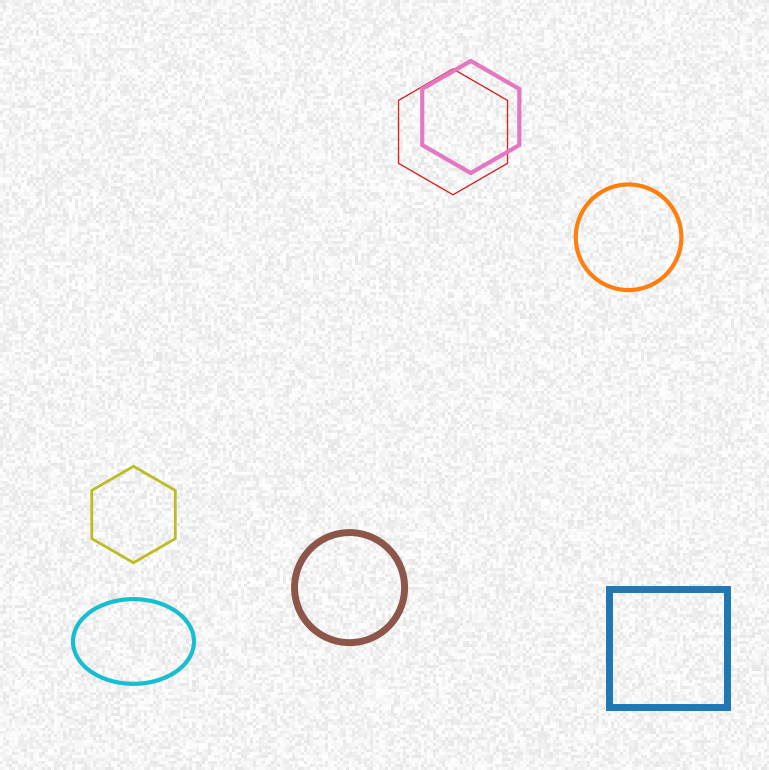[{"shape": "square", "thickness": 2.5, "radius": 0.38, "center": [0.868, 0.158]}, {"shape": "circle", "thickness": 1.5, "radius": 0.34, "center": [0.816, 0.692]}, {"shape": "hexagon", "thickness": 0.5, "radius": 0.41, "center": [0.588, 0.829]}, {"shape": "circle", "thickness": 2.5, "radius": 0.36, "center": [0.454, 0.237]}, {"shape": "hexagon", "thickness": 1.5, "radius": 0.36, "center": [0.611, 0.848]}, {"shape": "hexagon", "thickness": 1, "radius": 0.31, "center": [0.173, 0.332]}, {"shape": "oval", "thickness": 1.5, "radius": 0.39, "center": [0.173, 0.167]}]